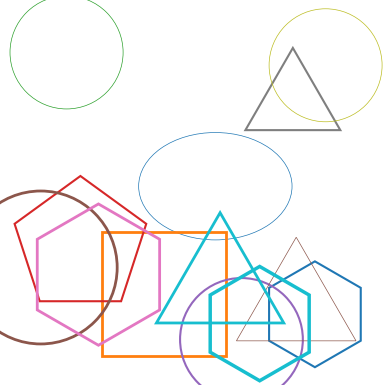[{"shape": "oval", "thickness": 0.5, "radius": 1.0, "center": [0.559, 0.516]}, {"shape": "hexagon", "thickness": 1.5, "radius": 0.69, "center": [0.818, 0.184]}, {"shape": "square", "thickness": 2, "radius": 0.8, "center": [0.426, 0.236]}, {"shape": "circle", "thickness": 0.5, "radius": 0.73, "center": [0.173, 0.864]}, {"shape": "pentagon", "thickness": 1.5, "radius": 0.9, "center": [0.209, 0.363]}, {"shape": "circle", "thickness": 1.5, "radius": 0.8, "center": [0.627, 0.118]}, {"shape": "circle", "thickness": 2, "radius": 0.99, "center": [0.106, 0.305]}, {"shape": "triangle", "thickness": 0.5, "radius": 0.9, "center": [0.769, 0.204]}, {"shape": "hexagon", "thickness": 2, "radius": 0.92, "center": [0.256, 0.287]}, {"shape": "triangle", "thickness": 1.5, "radius": 0.71, "center": [0.761, 0.733]}, {"shape": "circle", "thickness": 0.5, "radius": 0.73, "center": [0.846, 0.83]}, {"shape": "hexagon", "thickness": 2.5, "radius": 0.74, "center": [0.675, 0.159]}, {"shape": "triangle", "thickness": 2, "radius": 0.95, "center": [0.572, 0.257]}]